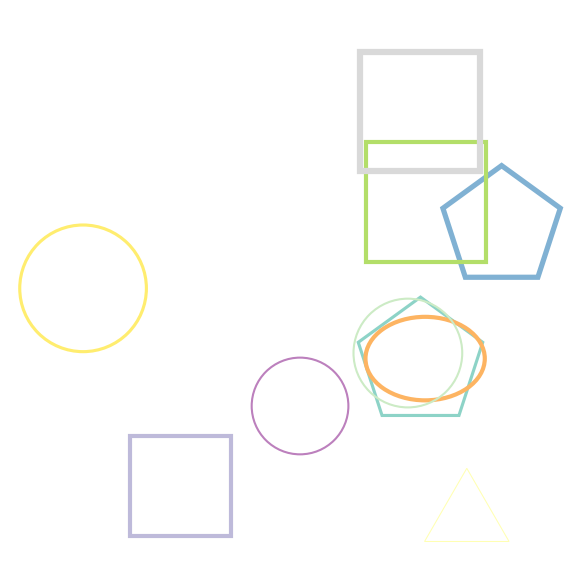[{"shape": "pentagon", "thickness": 1.5, "radius": 0.57, "center": [0.728, 0.371]}, {"shape": "triangle", "thickness": 0.5, "radius": 0.42, "center": [0.808, 0.104]}, {"shape": "square", "thickness": 2, "radius": 0.43, "center": [0.312, 0.158]}, {"shape": "pentagon", "thickness": 2.5, "radius": 0.53, "center": [0.869, 0.606]}, {"shape": "oval", "thickness": 2, "radius": 0.52, "center": [0.736, 0.378]}, {"shape": "square", "thickness": 2, "radius": 0.52, "center": [0.737, 0.65]}, {"shape": "square", "thickness": 3, "radius": 0.52, "center": [0.728, 0.806]}, {"shape": "circle", "thickness": 1, "radius": 0.42, "center": [0.52, 0.296]}, {"shape": "circle", "thickness": 1, "radius": 0.47, "center": [0.706, 0.388]}, {"shape": "circle", "thickness": 1.5, "radius": 0.55, "center": [0.144, 0.5]}]